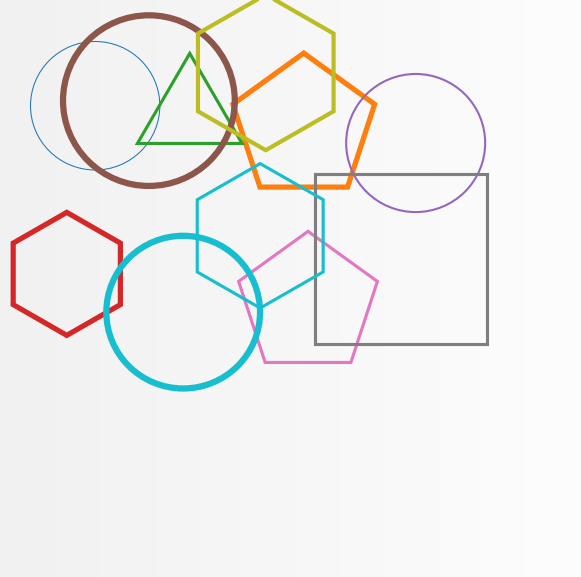[{"shape": "circle", "thickness": 0.5, "radius": 0.56, "center": [0.164, 0.816]}, {"shape": "pentagon", "thickness": 2.5, "radius": 0.64, "center": [0.523, 0.779]}, {"shape": "triangle", "thickness": 1.5, "radius": 0.52, "center": [0.326, 0.803]}, {"shape": "hexagon", "thickness": 2.5, "radius": 0.53, "center": [0.115, 0.525]}, {"shape": "circle", "thickness": 1, "radius": 0.6, "center": [0.715, 0.751]}, {"shape": "circle", "thickness": 3, "radius": 0.74, "center": [0.256, 0.825]}, {"shape": "pentagon", "thickness": 1.5, "radius": 0.63, "center": [0.53, 0.473]}, {"shape": "square", "thickness": 1.5, "radius": 0.74, "center": [0.69, 0.55]}, {"shape": "hexagon", "thickness": 2, "radius": 0.67, "center": [0.457, 0.874]}, {"shape": "circle", "thickness": 3, "radius": 0.66, "center": [0.315, 0.459]}, {"shape": "hexagon", "thickness": 1.5, "radius": 0.63, "center": [0.448, 0.591]}]